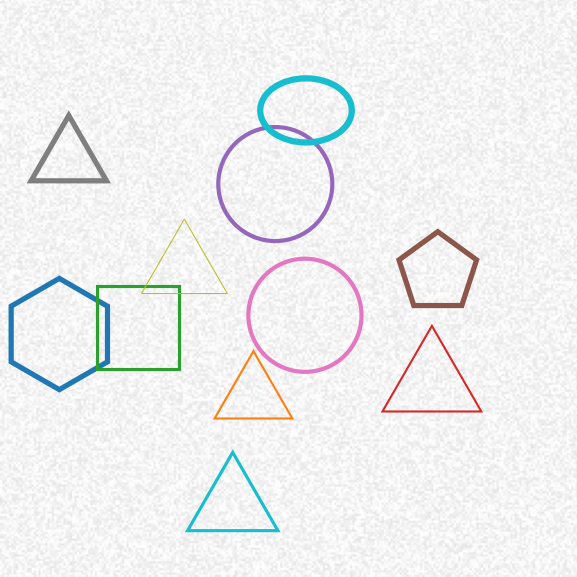[{"shape": "hexagon", "thickness": 2.5, "radius": 0.48, "center": [0.103, 0.421]}, {"shape": "triangle", "thickness": 1, "radius": 0.39, "center": [0.439, 0.313]}, {"shape": "square", "thickness": 1.5, "radius": 0.36, "center": [0.239, 0.432]}, {"shape": "triangle", "thickness": 1, "radius": 0.49, "center": [0.748, 0.336]}, {"shape": "circle", "thickness": 2, "radius": 0.49, "center": [0.477, 0.68]}, {"shape": "pentagon", "thickness": 2.5, "radius": 0.35, "center": [0.758, 0.527]}, {"shape": "circle", "thickness": 2, "radius": 0.49, "center": [0.528, 0.453]}, {"shape": "triangle", "thickness": 2.5, "radius": 0.38, "center": [0.119, 0.724]}, {"shape": "triangle", "thickness": 0.5, "radius": 0.43, "center": [0.319, 0.534]}, {"shape": "triangle", "thickness": 1.5, "radius": 0.45, "center": [0.403, 0.125]}, {"shape": "oval", "thickness": 3, "radius": 0.4, "center": [0.53, 0.808]}]